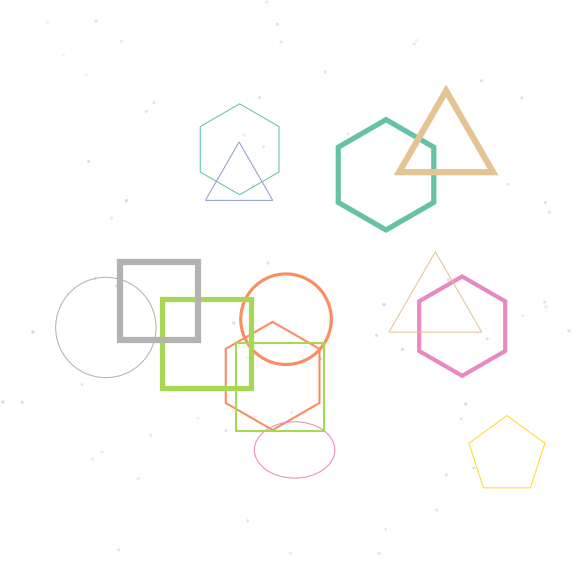[{"shape": "hexagon", "thickness": 2.5, "radius": 0.48, "center": [0.668, 0.696]}, {"shape": "hexagon", "thickness": 0.5, "radius": 0.39, "center": [0.415, 0.741]}, {"shape": "circle", "thickness": 1.5, "radius": 0.39, "center": [0.495, 0.446]}, {"shape": "hexagon", "thickness": 1, "radius": 0.47, "center": [0.472, 0.348]}, {"shape": "triangle", "thickness": 0.5, "radius": 0.34, "center": [0.414, 0.686]}, {"shape": "oval", "thickness": 0.5, "radius": 0.35, "center": [0.51, 0.22]}, {"shape": "hexagon", "thickness": 2, "radius": 0.43, "center": [0.8, 0.434]}, {"shape": "square", "thickness": 1, "radius": 0.38, "center": [0.484, 0.329]}, {"shape": "square", "thickness": 2.5, "radius": 0.38, "center": [0.357, 0.404]}, {"shape": "pentagon", "thickness": 0.5, "radius": 0.35, "center": [0.878, 0.21]}, {"shape": "triangle", "thickness": 3, "radius": 0.47, "center": [0.772, 0.748]}, {"shape": "triangle", "thickness": 0.5, "radius": 0.46, "center": [0.754, 0.47]}, {"shape": "square", "thickness": 3, "radius": 0.34, "center": [0.276, 0.478]}, {"shape": "circle", "thickness": 0.5, "radius": 0.43, "center": [0.183, 0.432]}]